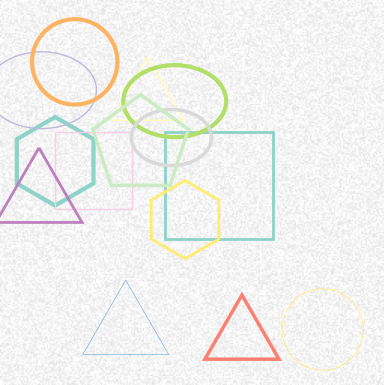[{"shape": "square", "thickness": 2, "radius": 0.7, "center": [0.569, 0.518]}, {"shape": "hexagon", "thickness": 3, "radius": 0.57, "center": [0.143, 0.581]}, {"shape": "triangle", "thickness": 1, "radius": 0.54, "center": [0.383, 0.742]}, {"shape": "oval", "thickness": 1, "radius": 0.71, "center": [0.108, 0.766]}, {"shape": "triangle", "thickness": 2.5, "radius": 0.56, "center": [0.628, 0.123]}, {"shape": "triangle", "thickness": 0.5, "radius": 0.65, "center": [0.327, 0.144]}, {"shape": "circle", "thickness": 3, "radius": 0.55, "center": [0.194, 0.839]}, {"shape": "oval", "thickness": 3, "radius": 0.67, "center": [0.454, 0.737]}, {"shape": "square", "thickness": 1, "radius": 0.5, "center": [0.244, 0.557]}, {"shape": "oval", "thickness": 2.5, "radius": 0.52, "center": [0.445, 0.643]}, {"shape": "triangle", "thickness": 2, "radius": 0.65, "center": [0.101, 0.487]}, {"shape": "pentagon", "thickness": 2.5, "radius": 0.65, "center": [0.365, 0.624]}, {"shape": "circle", "thickness": 0.5, "radius": 0.53, "center": [0.838, 0.144]}, {"shape": "hexagon", "thickness": 2, "radius": 0.51, "center": [0.481, 0.43]}]